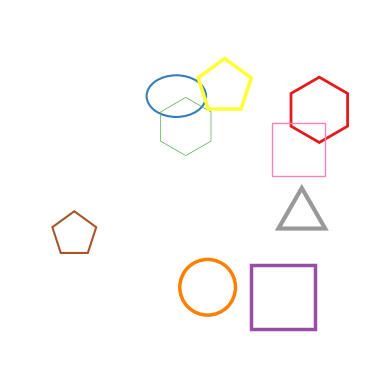[{"shape": "hexagon", "thickness": 2, "radius": 0.42, "center": [0.829, 0.715]}, {"shape": "oval", "thickness": 1.5, "radius": 0.39, "center": [0.458, 0.75]}, {"shape": "hexagon", "thickness": 0.5, "radius": 0.38, "center": [0.483, 0.671]}, {"shape": "square", "thickness": 2.5, "radius": 0.42, "center": [0.735, 0.228]}, {"shape": "circle", "thickness": 2.5, "radius": 0.36, "center": [0.539, 0.254]}, {"shape": "pentagon", "thickness": 2.5, "radius": 0.36, "center": [0.584, 0.775]}, {"shape": "pentagon", "thickness": 1.5, "radius": 0.3, "center": [0.193, 0.391]}, {"shape": "square", "thickness": 1, "radius": 0.34, "center": [0.775, 0.612]}, {"shape": "triangle", "thickness": 3, "radius": 0.35, "center": [0.784, 0.441]}]